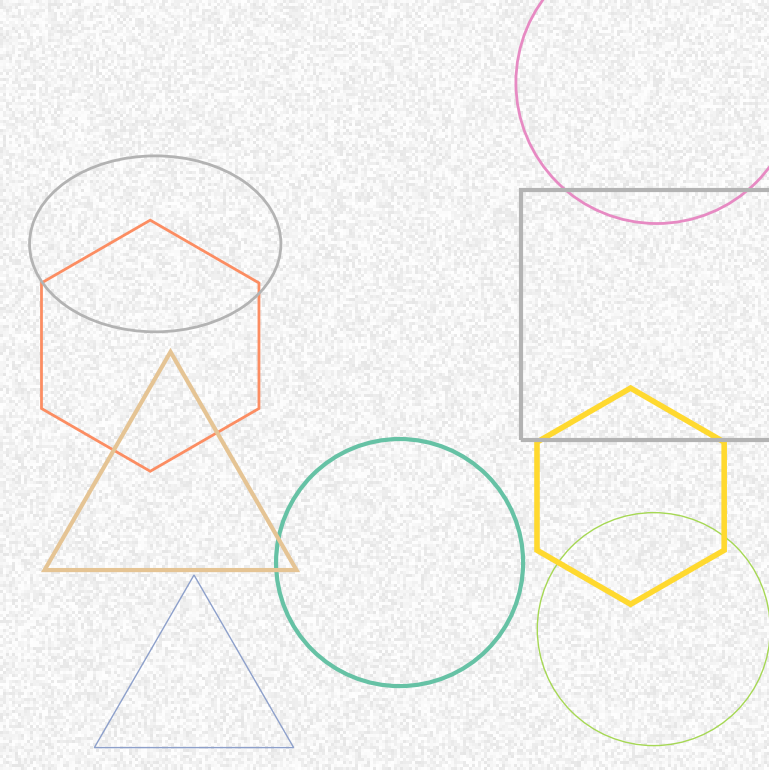[{"shape": "circle", "thickness": 1.5, "radius": 0.8, "center": [0.519, 0.269]}, {"shape": "hexagon", "thickness": 1, "radius": 0.82, "center": [0.195, 0.551]}, {"shape": "triangle", "thickness": 0.5, "radius": 0.75, "center": [0.252, 0.104]}, {"shape": "circle", "thickness": 1, "radius": 0.91, "center": [0.853, 0.893]}, {"shape": "circle", "thickness": 0.5, "radius": 0.76, "center": [0.849, 0.183]}, {"shape": "hexagon", "thickness": 2, "radius": 0.7, "center": [0.819, 0.356]}, {"shape": "triangle", "thickness": 1.5, "radius": 0.94, "center": [0.221, 0.354]}, {"shape": "oval", "thickness": 1, "radius": 0.82, "center": [0.202, 0.683]}, {"shape": "square", "thickness": 1.5, "radius": 0.81, "center": [0.839, 0.591]}]